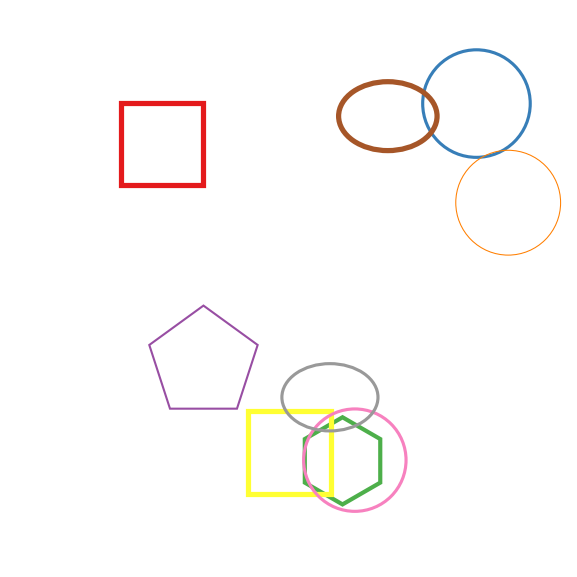[{"shape": "square", "thickness": 2.5, "radius": 0.35, "center": [0.28, 0.75]}, {"shape": "circle", "thickness": 1.5, "radius": 0.47, "center": [0.825, 0.82]}, {"shape": "hexagon", "thickness": 2, "radius": 0.38, "center": [0.593, 0.201]}, {"shape": "pentagon", "thickness": 1, "radius": 0.49, "center": [0.352, 0.371]}, {"shape": "circle", "thickness": 0.5, "radius": 0.45, "center": [0.88, 0.648]}, {"shape": "square", "thickness": 2.5, "radius": 0.36, "center": [0.501, 0.215]}, {"shape": "oval", "thickness": 2.5, "radius": 0.43, "center": [0.672, 0.798]}, {"shape": "circle", "thickness": 1.5, "radius": 0.44, "center": [0.614, 0.202]}, {"shape": "oval", "thickness": 1.5, "radius": 0.42, "center": [0.571, 0.311]}]